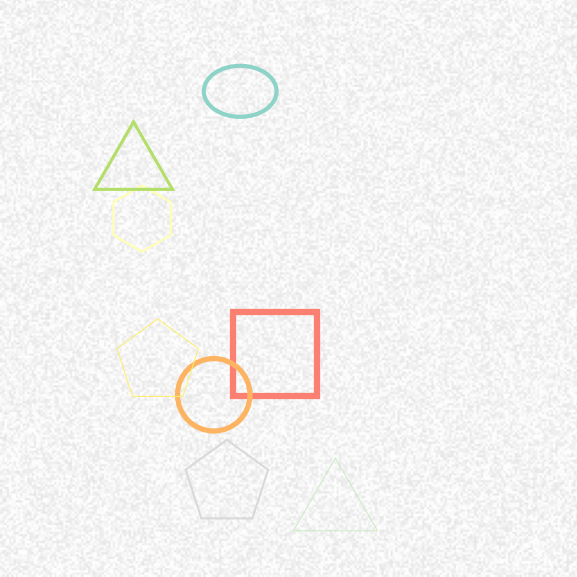[{"shape": "oval", "thickness": 2, "radius": 0.32, "center": [0.416, 0.841]}, {"shape": "hexagon", "thickness": 1, "radius": 0.29, "center": [0.246, 0.621]}, {"shape": "square", "thickness": 3, "radius": 0.36, "center": [0.476, 0.386]}, {"shape": "circle", "thickness": 2.5, "radius": 0.31, "center": [0.37, 0.316]}, {"shape": "triangle", "thickness": 1.5, "radius": 0.39, "center": [0.231, 0.71]}, {"shape": "pentagon", "thickness": 1, "radius": 0.38, "center": [0.393, 0.162]}, {"shape": "triangle", "thickness": 0.5, "radius": 0.42, "center": [0.581, 0.122]}, {"shape": "pentagon", "thickness": 0.5, "radius": 0.37, "center": [0.273, 0.373]}]